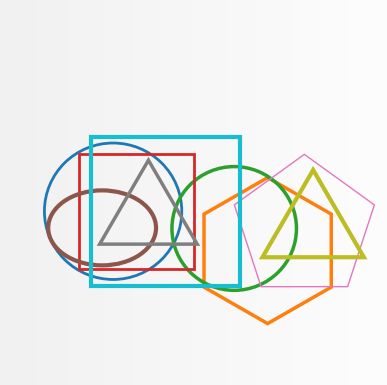[{"shape": "circle", "thickness": 2, "radius": 0.89, "center": [0.292, 0.451]}, {"shape": "hexagon", "thickness": 2.5, "radius": 0.95, "center": [0.691, 0.349]}, {"shape": "circle", "thickness": 2.5, "radius": 0.8, "center": [0.604, 0.407]}, {"shape": "square", "thickness": 2, "radius": 0.74, "center": [0.352, 0.451]}, {"shape": "oval", "thickness": 3, "radius": 0.7, "center": [0.264, 0.408]}, {"shape": "pentagon", "thickness": 1, "radius": 0.95, "center": [0.785, 0.409]}, {"shape": "triangle", "thickness": 2.5, "radius": 0.73, "center": [0.383, 0.439]}, {"shape": "triangle", "thickness": 3, "radius": 0.76, "center": [0.808, 0.407]}, {"shape": "square", "thickness": 3, "radius": 0.96, "center": [0.426, 0.45]}]